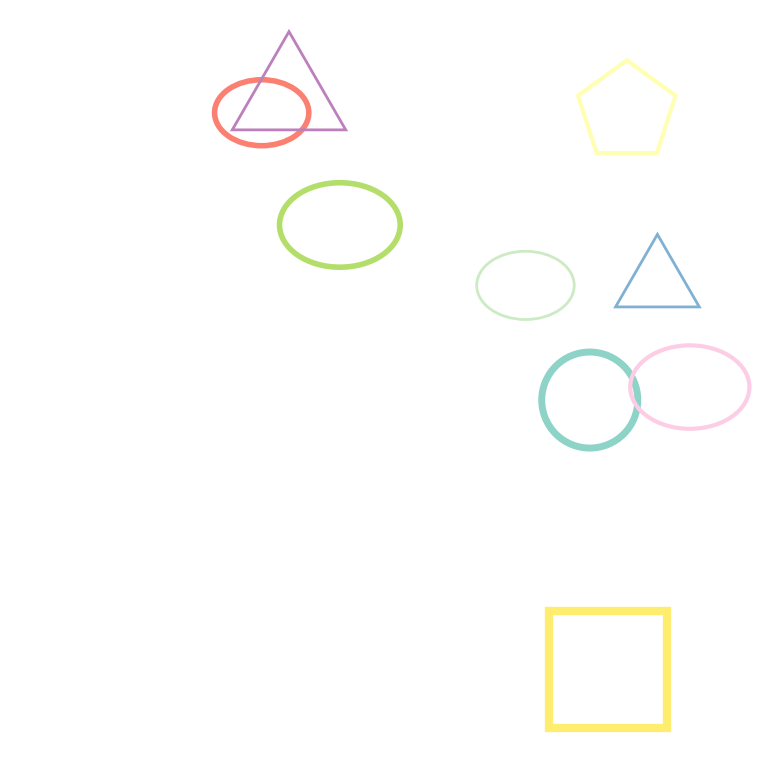[{"shape": "circle", "thickness": 2.5, "radius": 0.31, "center": [0.766, 0.48]}, {"shape": "pentagon", "thickness": 1.5, "radius": 0.33, "center": [0.814, 0.855]}, {"shape": "oval", "thickness": 2, "radius": 0.31, "center": [0.34, 0.854]}, {"shape": "triangle", "thickness": 1, "radius": 0.31, "center": [0.854, 0.633]}, {"shape": "oval", "thickness": 2, "radius": 0.39, "center": [0.441, 0.708]}, {"shape": "oval", "thickness": 1.5, "radius": 0.39, "center": [0.896, 0.497]}, {"shape": "triangle", "thickness": 1, "radius": 0.43, "center": [0.375, 0.874]}, {"shape": "oval", "thickness": 1, "radius": 0.32, "center": [0.682, 0.629]}, {"shape": "square", "thickness": 3, "radius": 0.38, "center": [0.79, 0.13]}]